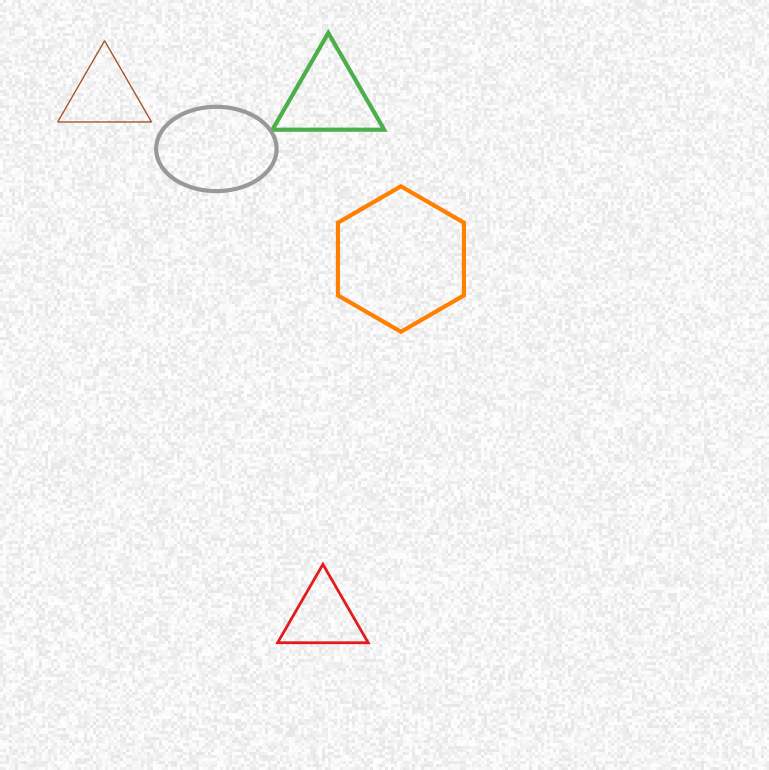[{"shape": "triangle", "thickness": 1, "radius": 0.34, "center": [0.419, 0.199]}, {"shape": "triangle", "thickness": 1.5, "radius": 0.42, "center": [0.426, 0.873]}, {"shape": "hexagon", "thickness": 1.5, "radius": 0.47, "center": [0.521, 0.664]}, {"shape": "triangle", "thickness": 0.5, "radius": 0.35, "center": [0.136, 0.877]}, {"shape": "oval", "thickness": 1.5, "radius": 0.39, "center": [0.281, 0.807]}]